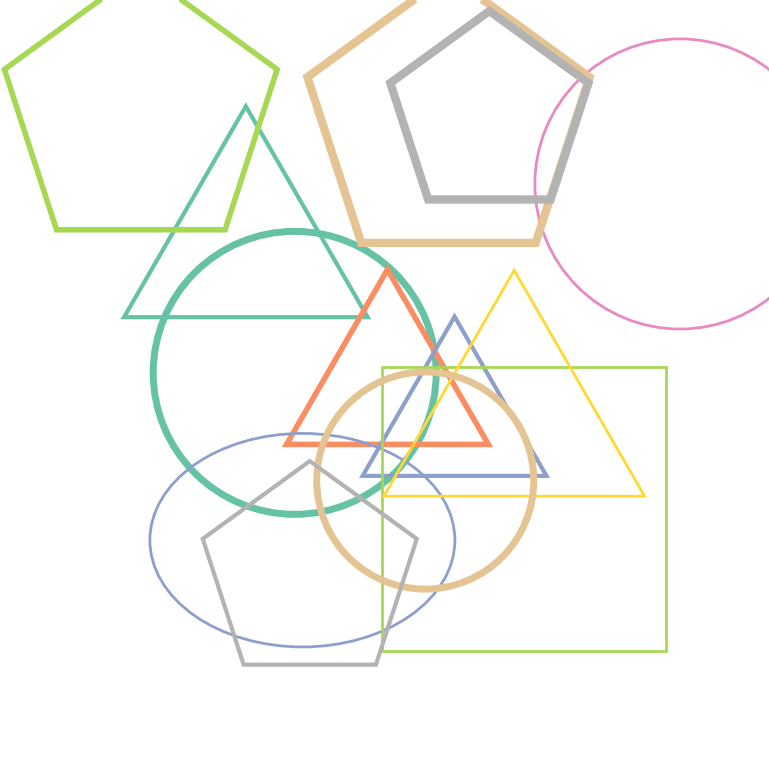[{"shape": "circle", "thickness": 2.5, "radius": 0.92, "center": [0.383, 0.516]}, {"shape": "triangle", "thickness": 1.5, "radius": 0.91, "center": [0.319, 0.679]}, {"shape": "triangle", "thickness": 2, "radius": 0.76, "center": [0.503, 0.499]}, {"shape": "triangle", "thickness": 1.5, "radius": 0.69, "center": [0.59, 0.451]}, {"shape": "oval", "thickness": 1, "radius": 0.99, "center": [0.393, 0.298]}, {"shape": "circle", "thickness": 1, "radius": 0.94, "center": [0.883, 0.761]}, {"shape": "square", "thickness": 1, "radius": 0.92, "center": [0.681, 0.338]}, {"shape": "pentagon", "thickness": 2, "radius": 0.93, "center": [0.183, 0.852]}, {"shape": "triangle", "thickness": 1, "radius": 0.98, "center": [0.668, 0.453]}, {"shape": "pentagon", "thickness": 3, "radius": 0.96, "center": [0.582, 0.84]}, {"shape": "circle", "thickness": 2.5, "radius": 0.7, "center": [0.552, 0.376]}, {"shape": "pentagon", "thickness": 3, "radius": 0.68, "center": [0.636, 0.85]}, {"shape": "pentagon", "thickness": 1.5, "radius": 0.73, "center": [0.402, 0.255]}]